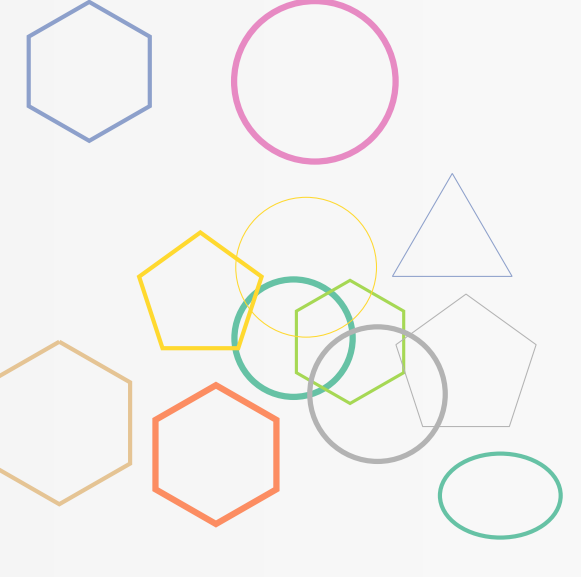[{"shape": "oval", "thickness": 2, "radius": 0.52, "center": [0.861, 0.141]}, {"shape": "circle", "thickness": 3, "radius": 0.51, "center": [0.505, 0.414]}, {"shape": "hexagon", "thickness": 3, "radius": 0.6, "center": [0.372, 0.212]}, {"shape": "triangle", "thickness": 0.5, "radius": 0.59, "center": [0.778, 0.58]}, {"shape": "hexagon", "thickness": 2, "radius": 0.6, "center": [0.154, 0.876]}, {"shape": "circle", "thickness": 3, "radius": 0.69, "center": [0.542, 0.858]}, {"shape": "hexagon", "thickness": 1.5, "radius": 0.53, "center": [0.602, 0.407]}, {"shape": "circle", "thickness": 0.5, "radius": 0.61, "center": [0.527, 0.536]}, {"shape": "pentagon", "thickness": 2, "radius": 0.55, "center": [0.345, 0.486]}, {"shape": "hexagon", "thickness": 2, "radius": 0.7, "center": [0.102, 0.267]}, {"shape": "pentagon", "thickness": 0.5, "radius": 0.63, "center": [0.802, 0.363]}, {"shape": "circle", "thickness": 2.5, "radius": 0.58, "center": [0.649, 0.317]}]